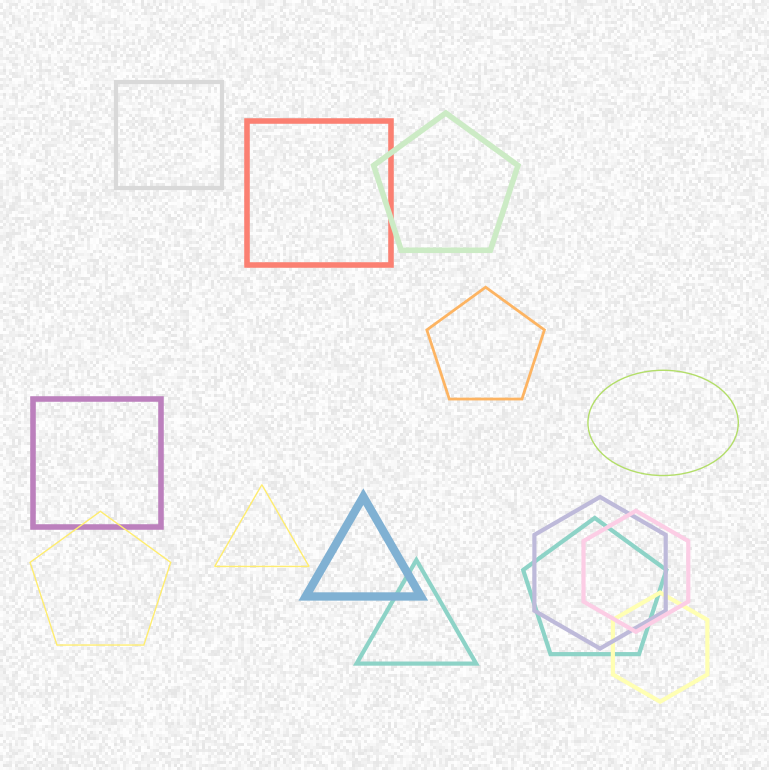[{"shape": "triangle", "thickness": 1.5, "radius": 0.45, "center": [0.541, 0.183]}, {"shape": "pentagon", "thickness": 1.5, "radius": 0.49, "center": [0.772, 0.23]}, {"shape": "hexagon", "thickness": 1.5, "radius": 0.35, "center": [0.857, 0.16]}, {"shape": "hexagon", "thickness": 1.5, "radius": 0.49, "center": [0.779, 0.256]}, {"shape": "square", "thickness": 2, "radius": 0.47, "center": [0.414, 0.749]}, {"shape": "triangle", "thickness": 3, "radius": 0.43, "center": [0.472, 0.269]}, {"shape": "pentagon", "thickness": 1, "radius": 0.4, "center": [0.631, 0.547]}, {"shape": "oval", "thickness": 0.5, "radius": 0.49, "center": [0.861, 0.451]}, {"shape": "hexagon", "thickness": 1.5, "radius": 0.39, "center": [0.826, 0.258]}, {"shape": "square", "thickness": 1.5, "radius": 0.34, "center": [0.219, 0.825]}, {"shape": "square", "thickness": 2, "radius": 0.41, "center": [0.126, 0.398]}, {"shape": "pentagon", "thickness": 2, "radius": 0.49, "center": [0.579, 0.755]}, {"shape": "pentagon", "thickness": 0.5, "radius": 0.48, "center": [0.13, 0.24]}, {"shape": "triangle", "thickness": 0.5, "radius": 0.35, "center": [0.34, 0.3]}]